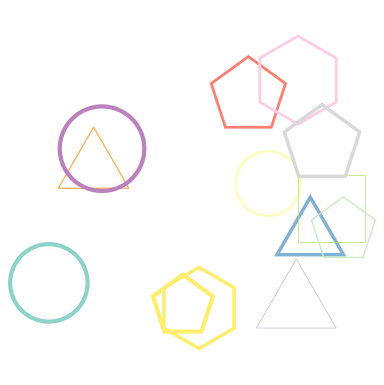[{"shape": "circle", "thickness": 3, "radius": 0.5, "center": [0.127, 0.265]}, {"shape": "circle", "thickness": 1.5, "radius": 0.42, "center": [0.696, 0.523]}, {"shape": "triangle", "thickness": 0.5, "radius": 0.6, "center": [0.77, 0.208]}, {"shape": "pentagon", "thickness": 2, "radius": 0.51, "center": [0.645, 0.752]}, {"shape": "triangle", "thickness": 2.5, "radius": 0.5, "center": [0.806, 0.388]}, {"shape": "triangle", "thickness": 1, "radius": 0.53, "center": [0.243, 0.564]}, {"shape": "square", "thickness": 0.5, "radius": 0.43, "center": [0.861, 0.458]}, {"shape": "hexagon", "thickness": 2, "radius": 0.57, "center": [0.774, 0.792]}, {"shape": "pentagon", "thickness": 2.5, "radius": 0.51, "center": [0.836, 0.625]}, {"shape": "circle", "thickness": 3, "radius": 0.55, "center": [0.265, 0.614]}, {"shape": "pentagon", "thickness": 1, "radius": 0.44, "center": [0.892, 0.402]}, {"shape": "hexagon", "thickness": 2.5, "radius": 0.53, "center": [0.517, 0.2]}, {"shape": "pentagon", "thickness": 3, "radius": 0.41, "center": [0.475, 0.205]}]